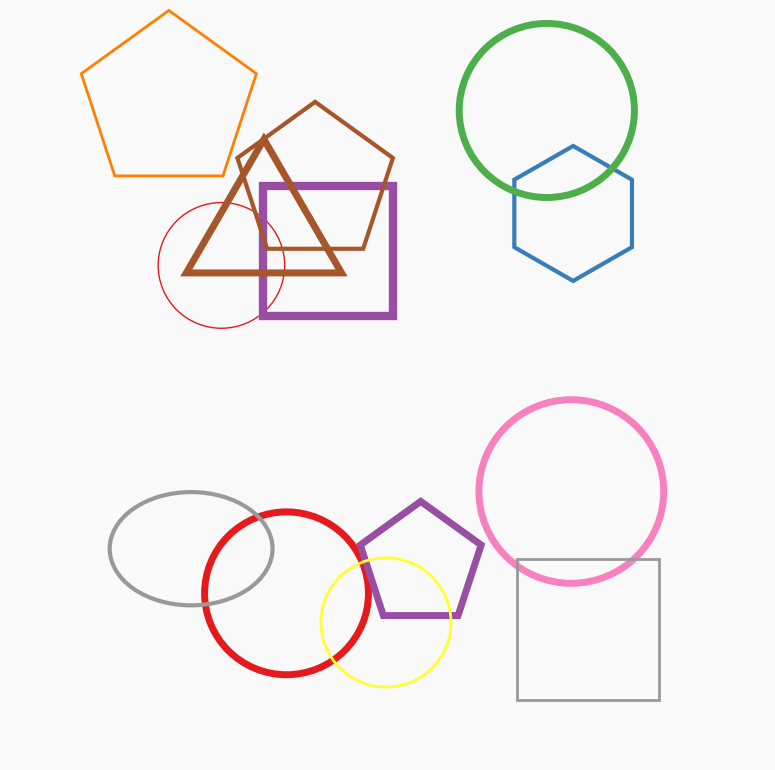[{"shape": "circle", "thickness": 0.5, "radius": 0.41, "center": [0.286, 0.655]}, {"shape": "circle", "thickness": 2.5, "radius": 0.53, "center": [0.37, 0.229]}, {"shape": "hexagon", "thickness": 1.5, "radius": 0.44, "center": [0.74, 0.723]}, {"shape": "circle", "thickness": 2.5, "radius": 0.57, "center": [0.706, 0.857]}, {"shape": "pentagon", "thickness": 2.5, "radius": 0.41, "center": [0.543, 0.267]}, {"shape": "square", "thickness": 3, "radius": 0.42, "center": [0.423, 0.674]}, {"shape": "pentagon", "thickness": 1, "radius": 0.59, "center": [0.218, 0.868]}, {"shape": "circle", "thickness": 1, "radius": 0.42, "center": [0.498, 0.192]}, {"shape": "pentagon", "thickness": 1.5, "radius": 0.53, "center": [0.407, 0.762]}, {"shape": "triangle", "thickness": 2.5, "radius": 0.58, "center": [0.341, 0.703]}, {"shape": "circle", "thickness": 2.5, "radius": 0.6, "center": [0.737, 0.362]}, {"shape": "oval", "thickness": 1.5, "radius": 0.53, "center": [0.247, 0.287]}, {"shape": "square", "thickness": 1, "radius": 0.46, "center": [0.759, 0.182]}]